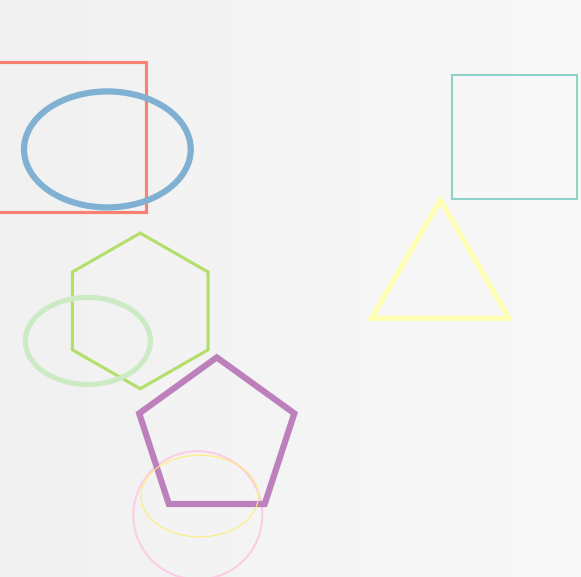[{"shape": "square", "thickness": 1, "radius": 0.54, "center": [0.886, 0.762]}, {"shape": "triangle", "thickness": 2.5, "radius": 0.68, "center": [0.758, 0.516]}, {"shape": "square", "thickness": 1.5, "radius": 0.65, "center": [0.121, 0.762]}, {"shape": "oval", "thickness": 3, "radius": 0.72, "center": [0.185, 0.74]}, {"shape": "hexagon", "thickness": 1.5, "radius": 0.67, "center": [0.241, 0.461]}, {"shape": "circle", "thickness": 1, "radius": 0.55, "center": [0.34, 0.107]}, {"shape": "pentagon", "thickness": 3, "radius": 0.7, "center": [0.373, 0.24]}, {"shape": "oval", "thickness": 2.5, "radius": 0.54, "center": [0.151, 0.409]}, {"shape": "oval", "thickness": 0.5, "radius": 0.5, "center": [0.343, 0.14]}]